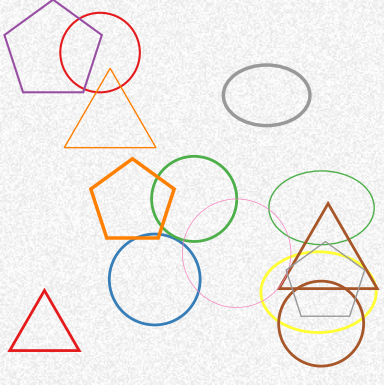[{"shape": "triangle", "thickness": 2, "radius": 0.52, "center": [0.115, 0.141]}, {"shape": "circle", "thickness": 1.5, "radius": 0.52, "center": [0.26, 0.863]}, {"shape": "circle", "thickness": 2, "radius": 0.59, "center": [0.402, 0.274]}, {"shape": "oval", "thickness": 1, "radius": 0.68, "center": [0.835, 0.46]}, {"shape": "circle", "thickness": 2, "radius": 0.55, "center": [0.504, 0.483]}, {"shape": "pentagon", "thickness": 1.5, "radius": 0.67, "center": [0.138, 0.868]}, {"shape": "pentagon", "thickness": 2.5, "radius": 0.57, "center": [0.344, 0.474]}, {"shape": "triangle", "thickness": 1, "radius": 0.69, "center": [0.286, 0.685]}, {"shape": "oval", "thickness": 2, "radius": 0.75, "center": [0.827, 0.241]}, {"shape": "circle", "thickness": 2, "radius": 0.55, "center": [0.834, 0.159]}, {"shape": "triangle", "thickness": 2, "radius": 0.74, "center": [0.852, 0.324]}, {"shape": "circle", "thickness": 0.5, "radius": 0.71, "center": [0.615, 0.342]}, {"shape": "pentagon", "thickness": 1, "radius": 0.54, "center": [0.845, 0.265]}, {"shape": "oval", "thickness": 2.5, "radius": 0.56, "center": [0.693, 0.752]}]